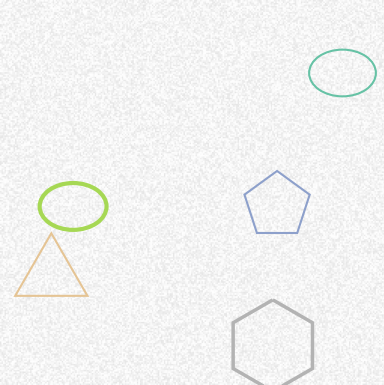[{"shape": "oval", "thickness": 1.5, "radius": 0.43, "center": [0.89, 0.81]}, {"shape": "pentagon", "thickness": 1.5, "radius": 0.45, "center": [0.72, 0.467]}, {"shape": "oval", "thickness": 3, "radius": 0.43, "center": [0.19, 0.464]}, {"shape": "triangle", "thickness": 1.5, "radius": 0.54, "center": [0.133, 0.286]}, {"shape": "hexagon", "thickness": 2.5, "radius": 0.59, "center": [0.709, 0.102]}]